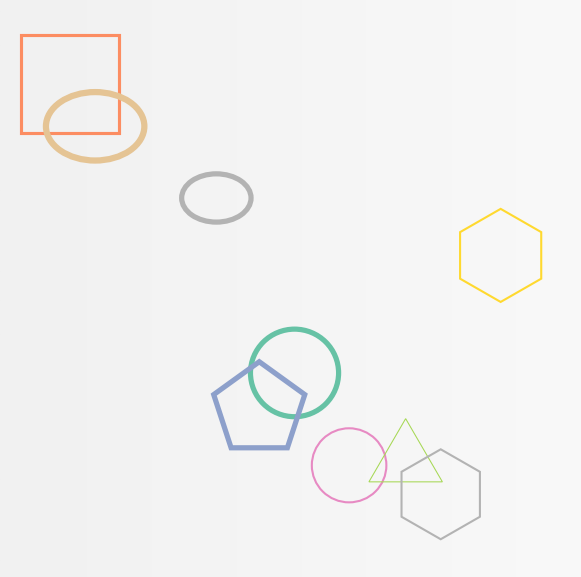[{"shape": "circle", "thickness": 2.5, "radius": 0.38, "center": [0.507, 0.353]}, {"shape": "square", "thickness": 1.5, "radius": 0.42, "center": [0.121, 0.854]}, {"shape": "pentagon", "thickness": 2.5, "radius": 0.41, "center": [0.446, 0.29]}, {"shape": "circle", "thickness": 1, "radius": 0.32, "center": [0.601, 0.193]}, {"shape": "triangle", "thickness": 0.5, "radius": 0.36, "center": [0.698, 0.201]}, {"shape": "hexagon", "thickness": 1, "radius": 0.4, "center": [0.861, 0.557]}, {"shape": "oval", "thickness": 3, "radius": 0.42, "center": [0.164, 0.78]}, {"shape": "hexagon", "thickness": 1, "radius": 0.39, "center": [0.758, 0.143]}, {"shape": "oval", "thickness": 2.5, "radius": 0.3, "center": [0.372, 0.656]}]